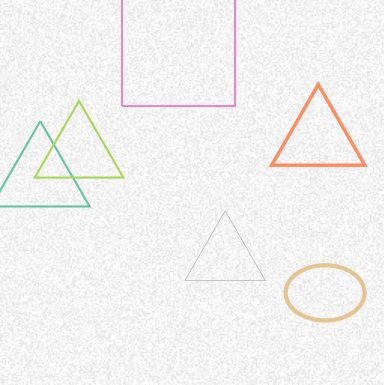[{"shape": "triangle", "thickness": 1.5, "radius": 0.74, "center": [0.105, 0.538]}, {"shape": "triangle", "thickness": 2.5, "radius": 0.7, "center": [0.827, 0.641]}, {"shape": "square", "thickness": 1.5, "radius": 0.73, "center": [0.464, 0.871]}, {"shape": "triangle", "thickness": 1.5, "radius": 0.66, "center": [0.205, 0.605]}, {"shape": "oval", "thickness": 3, "radius": 0.51, "center": [0.844, 0.239]}, {"shape": "triangle", "thickness": 0.5, "radius": 0.6, "center": [0.585, 0.332]}]